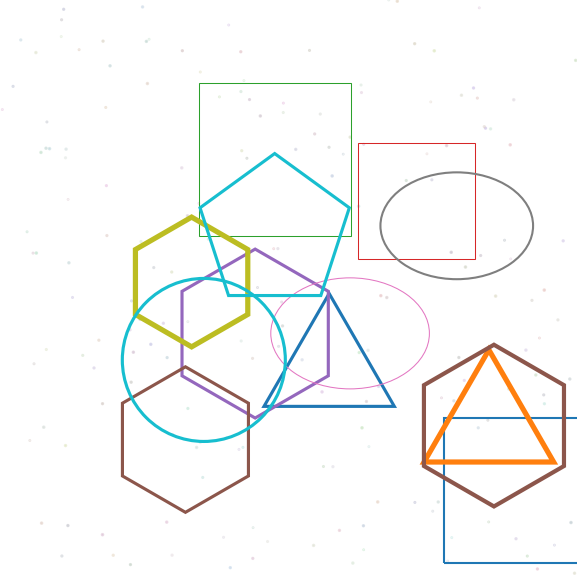[{"shape": "triangle", "thickness": 1.5, "radius": 0.65, "center": [0.57, 0.361]}, {"shape": "square", "thickness": 1, "radius": 0.63, "center": [0.896, 0.15]}, {"shape": "triangle", "thickness": 2.5, "radius": 0.65, "center": [0.847, 0.264]}, {"shape": "square", "thickness": 0.5, "radius": 0.66, "center": [0.476, 0.723]}, {"shape": "square", "thickness": 0.5, "radius": 0.5, "center": [0.721, 0.651]}, {"shape": "hexagon", "thickness": 1.5, "radius": 0.73, "center": [0.442, 0.422]}, {"shape": "hexagon", "thickness": 1.5, "radius": 0.63, "center": [0.321, 0.238]}, {"shape": "hexagon", "thickness": 2, "radius": 0.7, "center": [0.855, 0.262]}, {"shape": "oval", "thickness": 0.5, "radius": 0.69, "center": [0.606, 0.422]}, {"shape": "oval", "thickness": 1, "radius": 0.66, "center": [0.791, 0.608]}, {"shape": "hexagon", "thickness": 2.5, "radius": 0.56, "center": [0.332, 0.511]}, {"shape": "pentagon", "thickness": 1.5, "radius": 0.68, "center": [0.476, 0.597]}, {"shape": "circle", "thickness": 1.5, "radius": 0.71, "center": [0.353, 0.376]}]